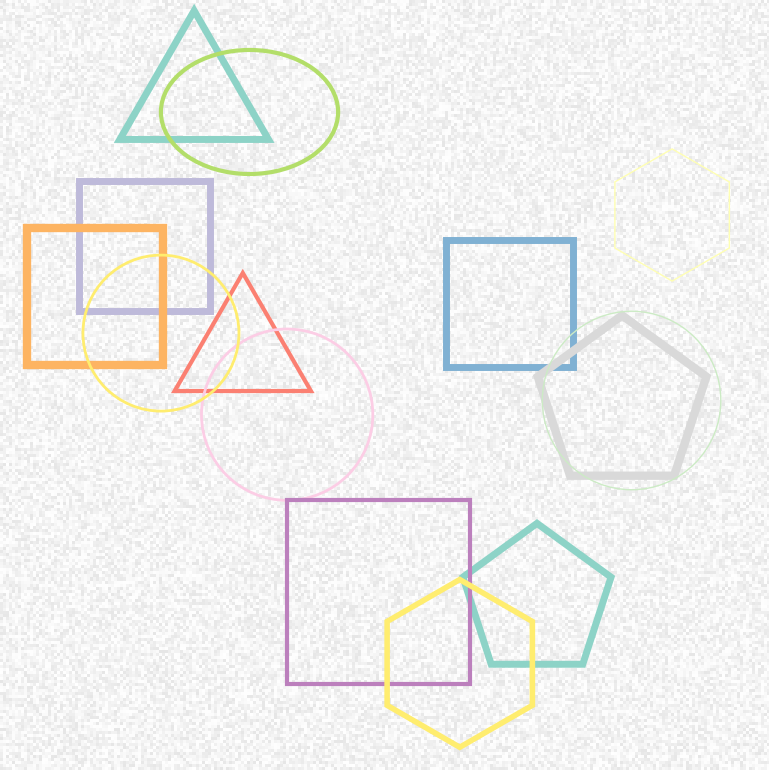[{"shape": "triangle", "thickness": 2.5, "radius": 0.56, "center": [0.252, 0.875]}, {"shape": "pentagon", "thickness": 2.5, "radius": 0.51, "center": [0.697, 0.219]}, {"shape": "hexagon", "thickness": 0.5, "radius": 0.43, "center": [0.873, 0.721]}, {"shape": "square", "thickness": 2.5, "radius": 0.42, "center": [0.188, 0.68]}, {"shape": "triangle", "thickness": 1.5, "radius": 0.51, "center": [0.315, 0.543]}, {"shape": "square", "thickness": 2.5, "radius": 0.41, "center": [0.661, 0.606]}, {"shape": "square", "thickness": 3, "radius": 0.44, "center": [0.123, 0.615]}, {"shape": "oval", "thickness": 1.5, "radius": 0.58, "center": [0.324, 0.855]}, {"shape": "circle", "thickness": 1, "radius": 0.56, "center": [0.373, 0.461]}, {"shape": "pentagon", "thickness": 3, "radius": 0.58, "center": [0.808, 0.475]}, {"shape": "square", "thickness": 1.5, "radius": 0.59, "center": [0.491, 0.231]}, {"shape": "circle", "thickness": 0.5, "radius": 0.58, "center": [0.82, 0.48]}, {"shape": "circle", "thickness": 1, "radius": 0.51, "center": [0.209, 0.567]}, {"shape": "hexagon", "thickness": 2, "radius": 0.54, "center": [0.597, 0.138]}]